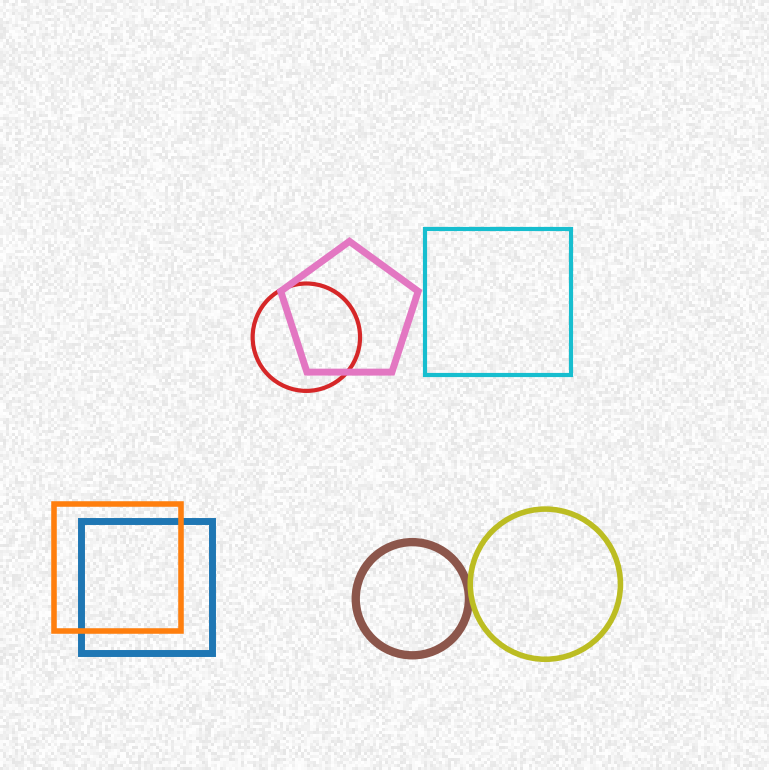[{"shape": "square", "thickness": 2.5, "radius": 0.43, "center": [0.19, 0.238]}, {"shape": "square", "thickness": 2, "radius": 0.41, "center": [0.152, 0.263]}, {"shape": "circle", "thickness": 1.5, "radius": 0.35, "center": [0.398, 0.562]}, {"shape": "circle", "thickness": 3, "radius": 0.37, "center": [0.536, 0.222]}, {"shape": "pentagon", "thickness": 2.5, "radius": 0.47, "center": [0.454, 0.593]}, {"shape": "circle", "thickness": 2, "radius": 0.49, "center": [0.708, 0.241]}, {"shape": "square", "thickness": 1.5, "radius": 0.48, "center": [0.647, 0.608]}]